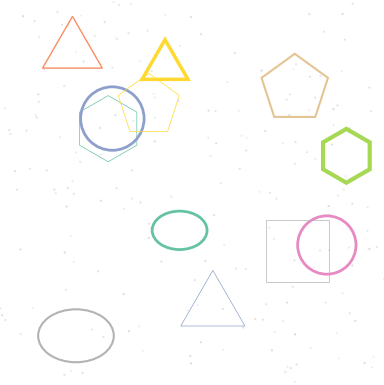[{"shape": "oval", "thickness": 2, "radius": 0.36, "center": [0.467, 0.402]}, {"shape": "hexagon", "thickness": 0.5, "radius": 0.43, "center": [0.281, 0.666]}, {"shape": "triangle", "thickness": 1, "radius": 0.45, "center": [0.188, 0.868]}, {"shape": "triangle", "thickness": 0.5, "radius": 0.48, "center": [0.553, 0.201]}, {"shape": "circle", "thickness": 2, "radius": 0.41, "center": [0.292, 0.692]}, {"shape": "circle", "thickness": 2, "radius": 0.38, "center": [0.849, 0.364]}, {"shape": "hexagon", "thickness": 3, "radius": 0.35, "center": [0.9, 0.595]}, {"shape": "triangle", "thickness": 2.5, "radius": 0.34, "center": [0.429, 0.828]}, {"shape": "pentagon", "thickness": 0.5, "radius": 0.42, "center": [0.386, 0.726]}, {"shape": "pentagon", "thickness": 1.5, "radius": 0.45, "center": [0.766, 0.77]}, {"shape": "square", "thickness": 0.5, "radius": 0.41, "center": [0.773, 0.348]}, {"shape": "oval", "thickness": 1.5, "radius": 0.49, "center": [0.197, 0.128]}]